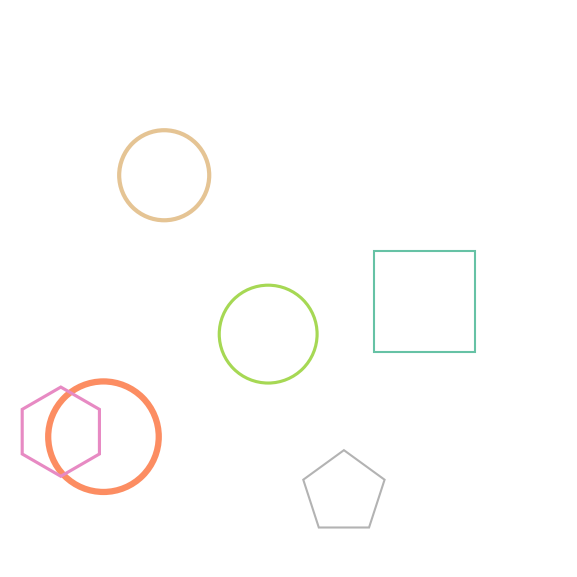[{"shape": "square", "thickness": 1, "radius": 0.43, "center": [0.735, 0.477]}, {"shape": "circle", "thickness": 3, "radius": 0.48, "center": [0.179, 0.243]}, {"shape": "hexagon", "thickness": 1.5, "radius": 0.39, "center": [0.105, 0.252]}, {"shape": "circle", "thickness": 1.5, "radius": 0.42, "center": [0.464, 0.421]}, {"shape": "circle", "thickness": 2, "radius": 0.39, "center": [0.284, 0.696]}, {"shape": "pentagon", "thickness": 1, "radius": 0.37, "center": [0.596, 0.146]}]